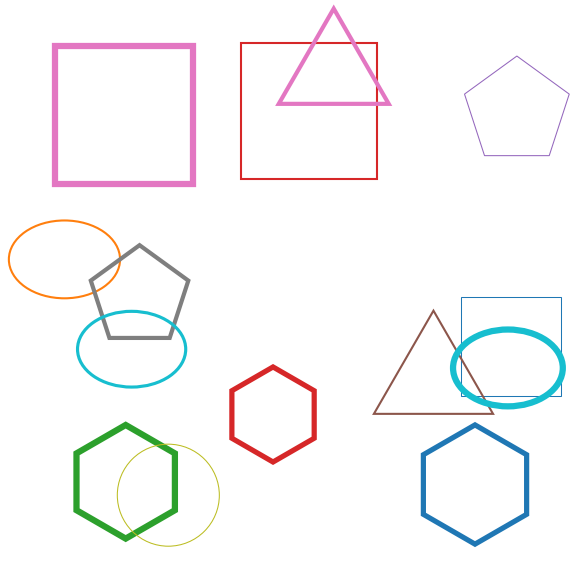[{"shape": "square", "thickness": 0.5, "radius": 0.43, "center": [0.885, 0.399]}, {"shape": "hexagon", "thickness": 2.5, "radius": 0.52, "center": [0.823, 0.16]}, {"shape": "oval", "thickness": 1, "radius": 0.48, "center": [0.112, 0.55]}, {"shape": "hexagon", "thickness": 3, "radius": 0.49, "center": [0.218, 0.165]}, {"shape": "hexagon", "thickness": 2.5, "radius": 0.41, "center": [0.473, 0.281]}, {"shape": "square", "thickness": 1, "radius": 0.59, "center": [0.535, 0.806]}, {"shape": "pentagon", "thickness": 0.5, "radius": 0.48, "center": [0.895, 0.807]}, {"shape": "triangle", "thickness": 1, "radius": 0.6, "center": [0.751, 0.342]}, {"shape": "triangle", "thickness": 2, "radius": 0.55, "center": [0.578, 0.874]}, {"shape": "square", "thickness": 3, "radius": 0.6, "center": [0.215, 0.8]}, {"shape": "pentagon", "thickness": 2, "radius": 0.44, "center": [0.242, 0.486]}, {"shape": "circle", "thickness": 0.5, "radius": 0.44, "center": [0.291, 0.142]}, {"shape": "oval", "thickness": 1.5, "radius": 0.47, "center": [0.228, 0.394]}, {"shape": "oval", "thickness": 3, "radius": 0.48, "center": [0.88, 0.362]}]